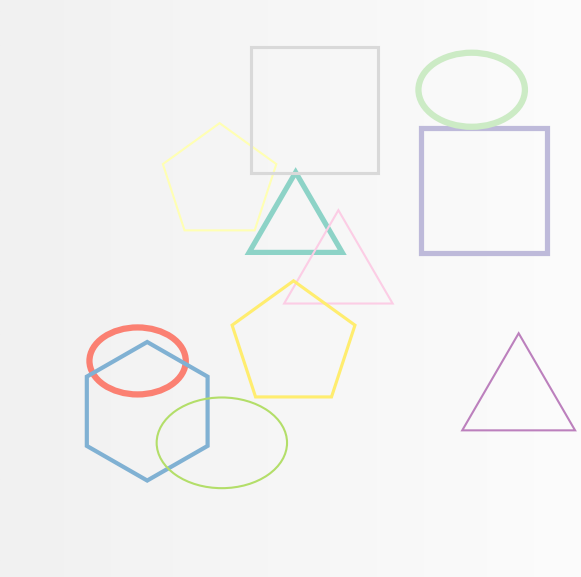[{"shape": "triangle", "thickness": 2.5, "radius": 0.46, "center": [0.509, 0.608]}, {"shape": "pentagon", "thickness": 1, "radius": 0.51, "center": [0.378, 0.683]}, {"shape": "square", "thickness": 2.5, "radius": 0.54, "center": [0.832, 0.67]}, {"shape": "oval", "thickness": 3, "radius": 0.41, "center": [0.237, 0.374]}, {"shape": "hexagon", "thickness": 2, "radius": 0.6, "center": [0.253, 0.287]}, {"shape": "oval", "thickness": 1, "radius": 0.56, "center": [0.382, 0.232]}, {"shape": "triangle", "thickness": 1, "radius": 0.54, "center": [0.582, 0.527]}, {"shape": "square", "thickness": 1.5, "radius": 0.55, "center": [0.542, 0.809]}, {"shape": "triangle", "thickness": 1, "radius": 0.56, "center": [0.892, 0.31]}, {"shape": "oval", "thickness": 3, "radius": 0.46, "center": [0.811, 0.844]}, {"shape": "pentagon", "thickness": 1.5, "radius": 0.56, "center": [0.505, 0.402]}]